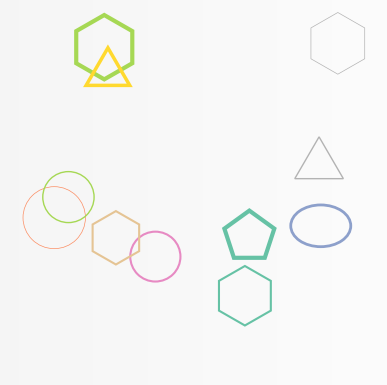[{"shape": "hexagon", "thickness": 1.5, "radius": 0.39, "center": [0.632, 0.232]}, {"shape": "pentagon", "thickness": 3, "radius": 0.34, "center": [0.643, 0.385]}, {"shape": "circle", "thickness": 0.5, "radius": 0.4, "center": [0.14, 0.435]}, {"shape": "oval", "thickness": 2, "radius": 0.39, "center": [0.828, 0.413]}, {"shape": "circle", "thickness": 1.5, "radius": 0.32, "center": [0.401, 0.334]}, {"shape": "hexagon", "thickness": 3, "radius": 0.42, "center": [0.269, 0.877]}, {"shape": "circle", "thickness": 1, "radius": 0.33, "center": [0.177, 0.488]}, {"shape": "triangle", "thickness": 2.5, "radius": 0.32, "center": [0.278, 0.811]}, {"shape": "hexagon", "thickness": 1.5, "radius": 0.35, "center": [0.299, 0.382]}, {"shape": "hexagon", "thickness": 0.5, "radius": 0.4, "center": [0.872, 0.887]}, {"shape": "triangle", "thickness": 1, "radius": 0.36, "center": [0.823, 0.572]}]